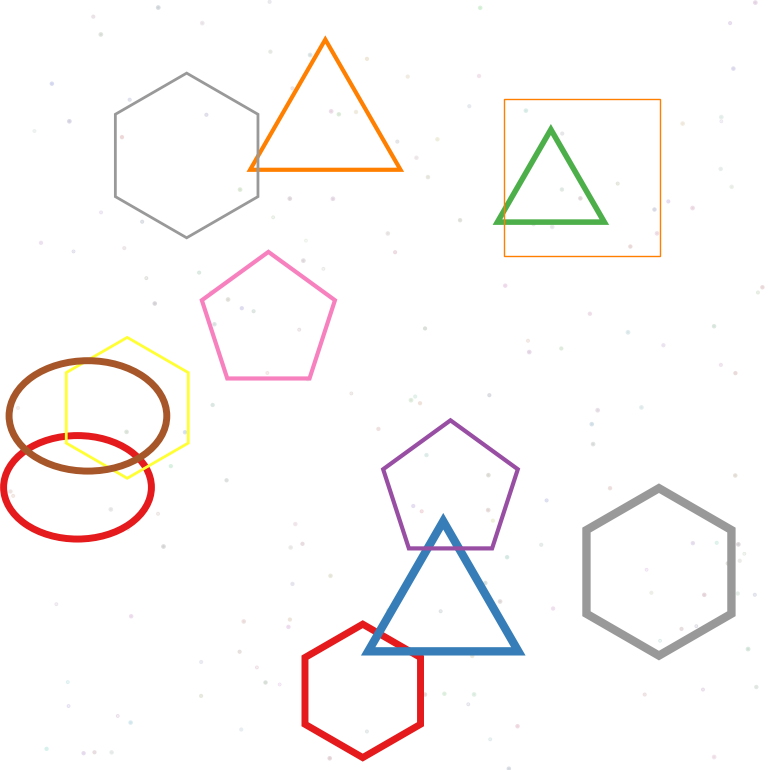[{"shape": "hexagon", "thickness": 2.5, "radius": 0.43, "center": [0.471, 0.103]}, {"shape": "oval", "thickness": 2.5, "radius": 0.48, "center": [0.101, 0.367]}, {"shape": "triangle", "thickness": 3, "radius": 0.56, "center": [0.576, 0.21]}, {"shape": "triangle", "thickness": 2, "radius": 0.4, "center": [0.715, 0.752]}, {"shape": "pentagon", "thickness": 1.5, "radius": 0.46, "center": [0.585, 0.362]}, {"shape": "triangle", "thickness": 1.5, "radius": 0.56, "center": [0.422, 0.836]}, {"shape": "square", "thickness": 0.5, "radius": 0.51, "center": [0.756, 0.769]}, {"shape": "hexagon", "thickness": 1, "radius": 0.46, "center": [0.165, 0.47]}, {"shape": "oval", "thickness": 2.5, "radius": 0.51, "center": [0.114, 0.46]}, {"shape": "pentagon", "thickness": 1.5, "radius": 0.45, "center": [0.349, 0.582]}, {"shape": "hexagon", "thickness": 1, "radius": 0.53, "center": [0.242, 0.798]}, {"shape": "hexagon", "thickness": 3, "radius": 0.54, "center": [0.856, 0.257]}]